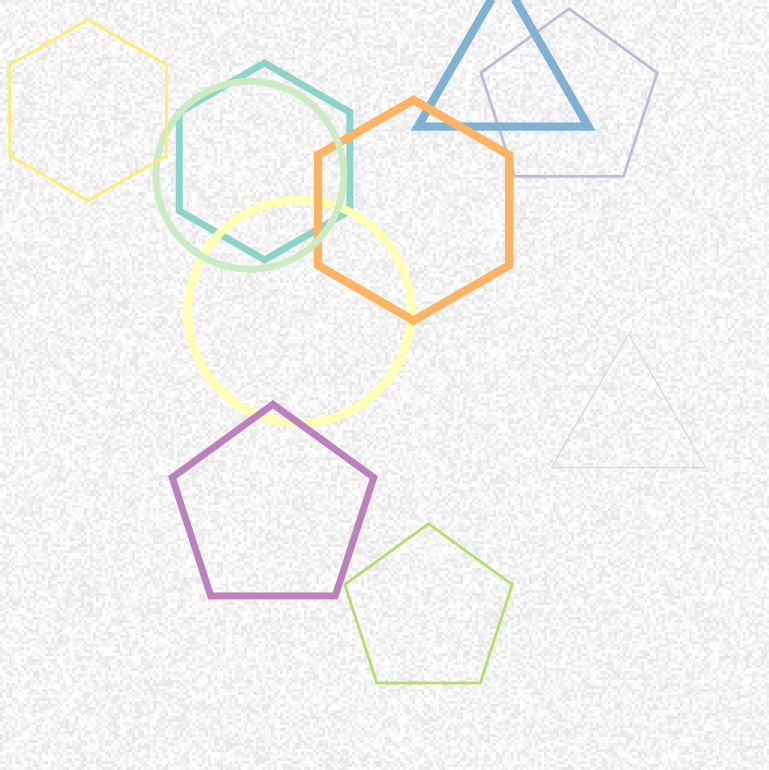[{"shape": "hexagon", "thickness": 2.5, "radius": 0.64, "center": [0.344, 0.79]}, {"shape": "circle", "thickness": 3, "radius": 0.73, "center": [0.389, 0.595]}, {"shape": "pentagon", "thickness": 1, "radius": 0.6, "center": [0.739, 0.868]}, {"shape": "triangle", "thickness": 3, "radius": 0.64, "center": [0.653, 0.9]}, {"shape": "hexagon", "thickness": 3, "radius": 0.72, "center": [0.537, 0.727]}, {"shape": "pentagon", "thickness": 1, "radius": 0.57, "center": [0.557, 0.205]}, {"shape": "triangle", "thickness": 0.5, "radius": 0.58, "center": [0.816, 0.451]}, {"shape": "pentagon", "thickness": 2.5, "radius": 0.69, "center": [0.355, 0.337]}, {"shape": "circle", "thickness": 2.5, "radius": 0.61, "center": [0.325, 0.772]}, {"shape": "hexagon", "thickness": 1, "radius": 0.59, "center": [0.114, 0.857]}]